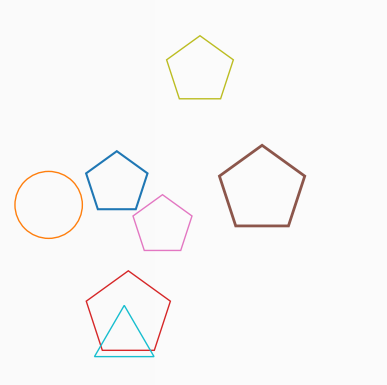[{"shape": "pentagon", "thickness": 1.5, "radius": 0.42, "center": [0.301, 0.524]}, {"shape": "circle", "thickness": 1, "radius": 0.43, "center": [0.126, 0.468]}, {"shape": "pentagon", "thickness": 1, "radius": 0.57, "center": [0.331, 0.182]}, {"shape": "pentagon", "thickness": 2, "radius": 0.58, "center": [0.676, 0.507]}, {"shape": "pentagon", "thickness": 1, "radius": 0.4, "center": [0.419, 0.414]}, {"shape": "pentagon", "thickness": 1, "radius": 0.45, "center": [0.516, 0.817]}, {"shape": "triangle", "thickness": 1, "radius": 0.44, "center": [0.321, 0.118]}]